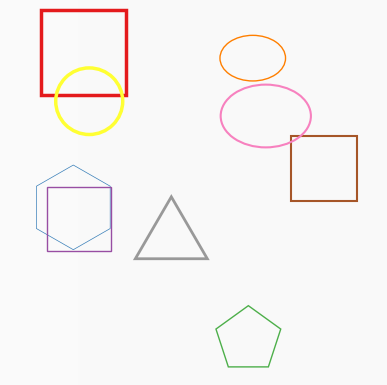[{"shape": "square", "thickness": 2.5, "radius": 0.55, "center": [0.216, 0.863]}, {"shape": "hexagon", "thickness": 0.5, "radius": 0.55, "center": [0.189, 0.461]}, {"shape": "pentagon", "thickness": 1, "radius": 0.44, "center": [0.641, 0.118]}, {"shape": "square", "thickness": 1, "radius": 0.41, "center": [0.203, 0.432]}, {"shape": "oval", "thickness": 1, "radius": 0.42, "center": [0.652, 0.849]}, {"shape": "circle", "thickness": 2.5, "radius": 0.43, "center": [0.23, 0.737]}, {"shape": "square", "thickness": 1.5, "radius": 0.43, "center": [0.835, 0.562]}, {"shape": "oval", "thickness": 1.5, "radius": 0.58, "center": [0.686, 0.699]}, {"shape": "triangle", "thickness": 2, "radius": 0.54, "center": [0.442, 0.382]}]